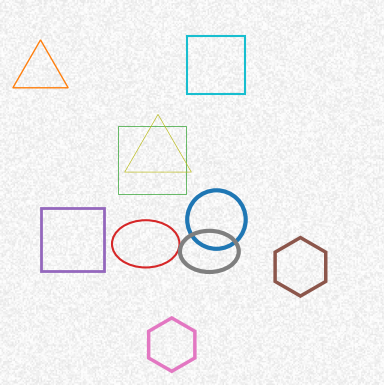[{"shape": "circle", "thickness": 3, "radius": 0.38, "center": [0.562, 0.43]}, {"shape": "triangle", "thickness": 1, "radius": 0.41, "center": [0.105, 0.813]}, {"shape": "square", "thickness": 0.5, "radius": 0.44, "center": [0.394, 0.585]}, {"shape": "oval", "thickness": 1.5, "radius": 0.44, "center": [0.379, 0.367]}, {"shape": "square", "thickness": 2, "radius": 0.41, "center": [0.189, 0.378]}, {"shape": "hexagon", "thickness": 2.5, "radius": 0.38, "center": [0.78, 0.307]}, {"shape": "hexagon", "thickness": 2.5, "radius": 0.35, "center": [0.446, 0.105]}, {"shape": "oval", "thickness": 3, "radius": 0.38, "center": [0.544, 0.347]}, {"shape": "triangle", "thickness": 0.5, "radius": 0.5, "center": [0.41, 0.603]}, {"shape": "square", "thickness": 1.5, "radius": 0.38, "center": [0.561, 0.831]}]